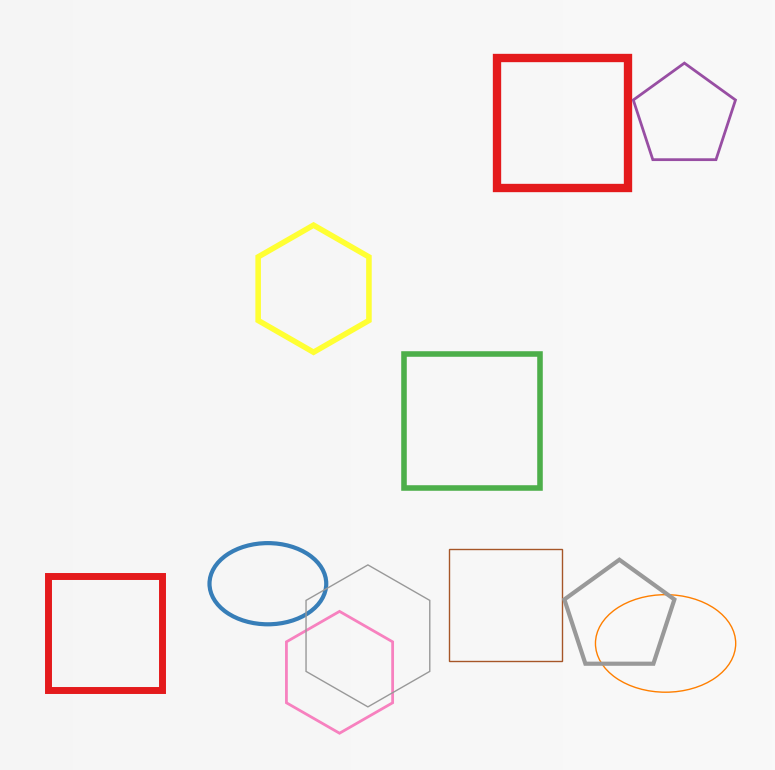[{"shape": "square", "thickness": 3, "radius": 0.42, "center": [0.725, 0.841]}, {"shape": "square", "thickness": 2.5, "radius": 0.37, "center": [0.136, 0.178]}, {"shape": "oval", "thickness": 1.5, "radius": 0.38, "center": [0.346, 0.242]}, {"shape": "square", "thickness": 2, "radius": 0.44, "center": [0.609, 0.453]}, {"shape": "pentagon", "thickness": 1, "radius": 0.35, "center": [0.883, 0.849]}, {"shape": "oval", "thickness": 0.5, "radius": 0.45, "center": [0.859, 0.164]}, {"shape": "hexagon", "thickness": 2, "radius": 0.41, "center": [0.405, 0.625]}, {"shape": "square", "thickness": 0.5, "radius": 0.36, "center": [0.652, 0.214]}, {"shape": "hexagon", "thickness": 1, "radius": 0.4, "center": [0.438, 0.127]}, {"shape": "pentagon", "thickness": 1.5, "radius": 0.37, "center": [0.799, 0.198]}, {"shape": "hexagon", "thickness": 0.5, "radius": 0.46, "center": [0.475, 0.174]}]